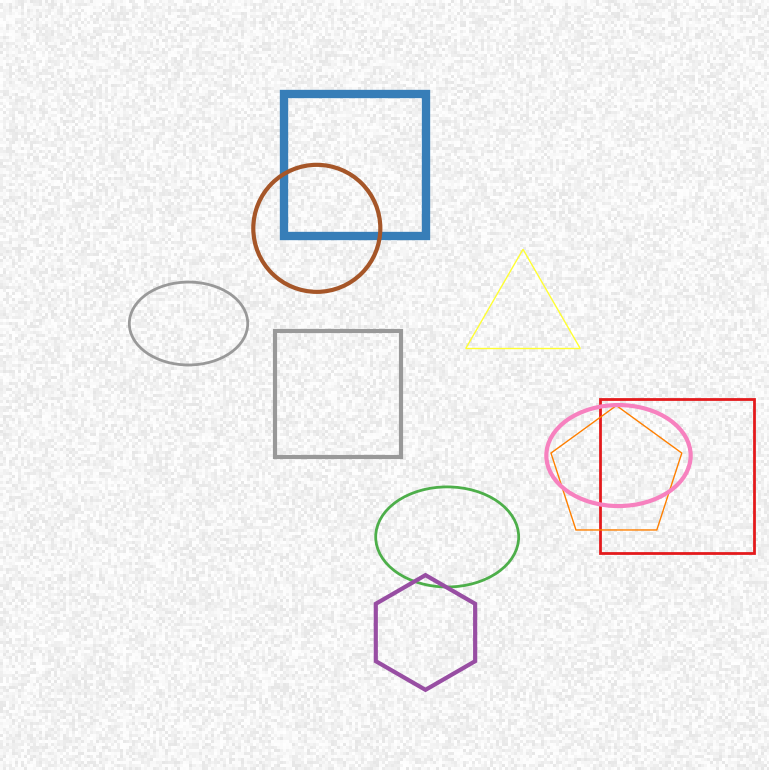[{"shape": "square", "thickness": 1, "radius": 0.5, "center": [0.879, 0.382]}, {"shape": "square", "thickness": 3, "radius": 0.46, "center": [0.461, 0.786]}, {"shape": "oval", "thickness": 1, "radius": 0.46, "center": [0.581, 0.303]}, {"shape": "hexagon", "thickness": 1.5, "radius": 0.37, "center": [0.553, 0.179]}, {"shape": "pentagon", "thickness": 0.5, "radius": 0.45, "center": [0.801, 0.384]}, {"shape": "triangle", "thickness": 0.5, "radius": 0.43, "center": [0.679, 0.59]}, {"shape": "circle", "thickness": 1.5, "radius": 0.41, "center": [0.411, 0.703]}, {"shape": "oval", "thickness": 1.5, "radius": 0.47, "center": [0.803, 0.408]}, {"shape": "square", "thickness": 1.5, "radius": 0.41, "center": [0.439, 0.488]}, {"shape": "oval", "thickness": 1, "radius": 0.38, "center": [0.245, 0.58]}]